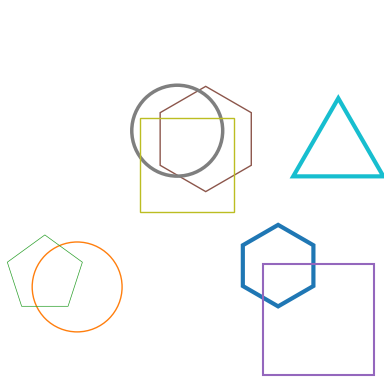[{"shape": "hexagon", "thickness": 3, "radius": 0.53, "center": [0.722, 0.31]}, {"shape": "circle", "thickness": 1, "radius": 0.58, "center": [0.2, 0.255]}, {"shape": "pentagon", "thickness": 0.5, "radius": 0.51, "center": [0.116, 0.287]}, {"shape": "square", "thickness": 1.5, "radius": 0.72, "center": [0.827, 0.171]}, {"shape": "hexagon", "thickness": 1, "radius": 0.68, "center": [0.534, 0.639]}, {"shape": "circle", "thickness": 2.5, "radius": 0.59, "center": [0.46, 0.661]}, {"shape": "square", "thickness": 1, "radius": 0.61, "center": [0.486, 0.572]}, {"shape": "triangle", "thickness": 3, "radius": 0.68, "center": [0.879, 0.61]}]